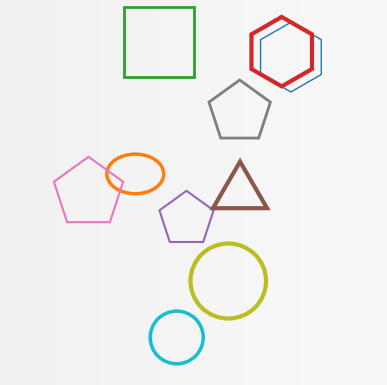[{"shape": "hexagon", "thickness": 1, "radius": 0.45, "center": [0.751, 0.852]}, {"shape": "oval", "thickness": 2.5, "radius": 0.37, "center": [0.349, 0.548]}, {"shape": "square", "thickness": 2, "radius": 0.45, "center": [0.411, 0.891]}, {"shape": "hexagon", "thickness": 3, "radius": 0.45, "center": [0.727, 0.866]}, {"shape": "pentagon", "thickness": 1.5, "radius": 0.37, "center": [0.481, 0.431]}, {"shape": "triangle", "thickness": 3, "radius": 0.4, "center": [0.619, 0.5]}, {"shape": "pentagon", "thickness": 1.5, "radius": 0.47, "center": [0.228, 0.499]}, {"shape": "pentagon", "thickness": 2, "radius": 0.42, "center": [0.619, 0.709]}, {"shape": "circle", "thickness": 3, "radius": 0.49, "center": [0.589, 0.27]}, {"shape": "circle", "thickness": 2.5, "radius": 0.34, "center": [0.456, 0.123]}]